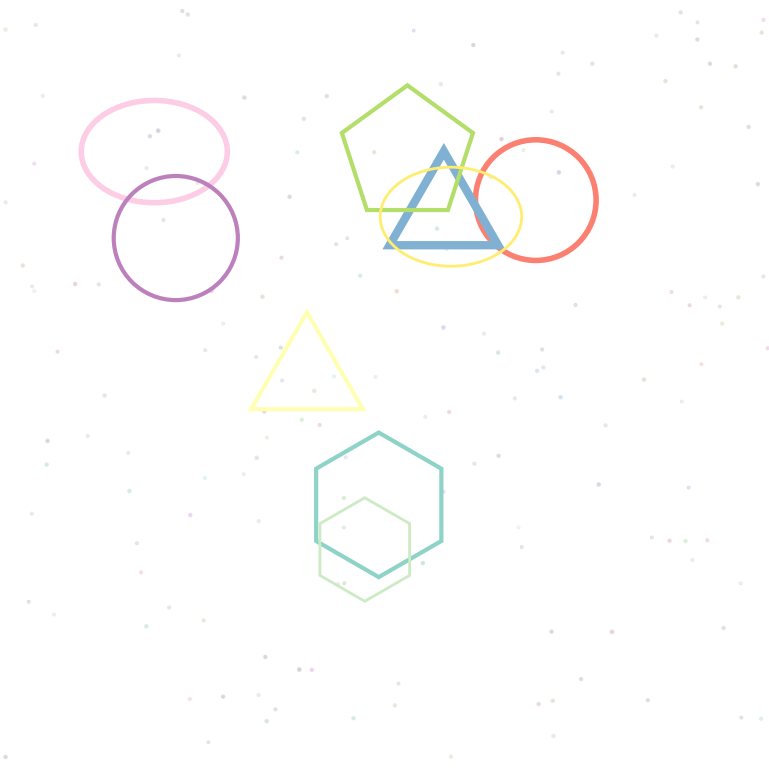[{"shape": "hexagon", "thickness": 1.5, "radius": 0.47, "center": [0.492, 0.344]}, {"shape": "triangle", "thickness": 1.5, "radius": 0.42, "center": [0.399, 0.511]}, {"shape": "circle", "thickness": 2, "radius": 0.39, "center": [0.696, 0.74]}, {"shape": "triangle", "thickness": 3, "radius": 0.41, "center": [0.576, 0.722]}, {"shape": "pentagon", "thickness": 1.5, "radius": 0.45, "center": [0.529, 0.8]}, {"shape": "oval", "thickness": 2, "radius": 0.47, "center": [0.2, 0.803]}, {"shape": "circle", "thickness": 1.5, "radius": 0.4, "center": [0.228, 0.691]}, {"shape": "hexagon", "thickness": 1, "radius": 0.34, "center": [0.474, 0.286]}, {"shape": "oval", "thickness": 1, "radius": 0.46, "center": [0.586, 0.719]}]